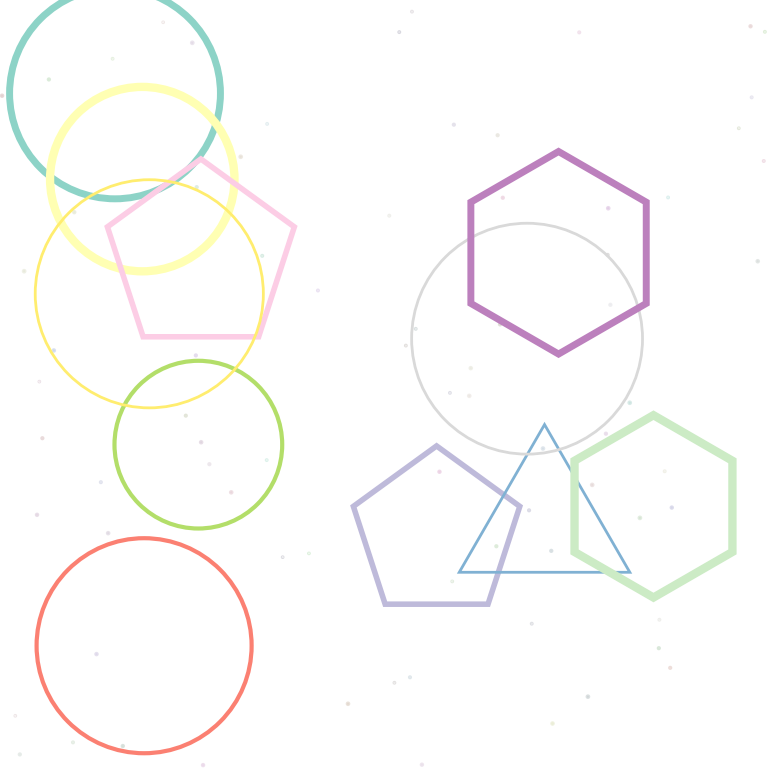[{"shape": "circle", "thickness": 2.5, "radius": 0.68, "center": [0.149, 0.879]}, {"shape": "circle", "thickness": 3, "radius": 0.6, "center": [0.185, 0.767]}, {"shape": "pentagon", "thickness": 2, "radius": 0.57, "center": [0.567, 0.307]}, {"shape": "circle", "thickness": 1.5, "radius": 0.7, "center": [0.187, 0.161]}, {"shape": "triangle", "thickness": 1, "radius": 0.64, "center": [0.707, 0.321]}, {"shape": "circle", "thickness": 1.5, "radius": 0.54, "center": [0.258, 0.423]}, {"shape": "pentagon", "thickness": 2, "radius": 0.64, "center": [0.261, 0.666]}, {"shape": "circle", "thickness": 1, "radius": 0.75, "center": [0.685, 0.56]}, {"shape": "hexagon", "thickness": 2.5, "radius": 0.66, "center": [0.725, 0.672]}, {"shape": "hexagon", "thickness": 3, "radius": 0.59, "center": [0.849, 0.342]}, {"shape": "circle", "thickness": 1, "radius": 0.74, "center": [0.194, 0.618]}]